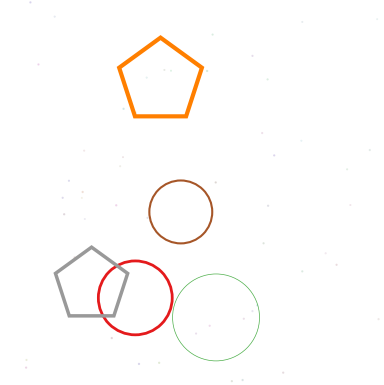[{"shape": "circle", "thickness": 2, "radius": 0.48, "center": [0.351, 0.226]}, {"shape": "circle", "thickness": 0.5, "radius": 0.56, "center": [0.561, 0.176]}, {"shape": "pentagon", "thickness": 3, "radius": 0.56, "center": [0.417, 0.789]}, {"shape": "circle", "thickness": 1.5, "radius": 0.41, "center": [0.47, 0.45]}, {"shape": "pentagon", "thickness": 2.5, "radius": 0.49, "center": [0.238, 0.259]}]